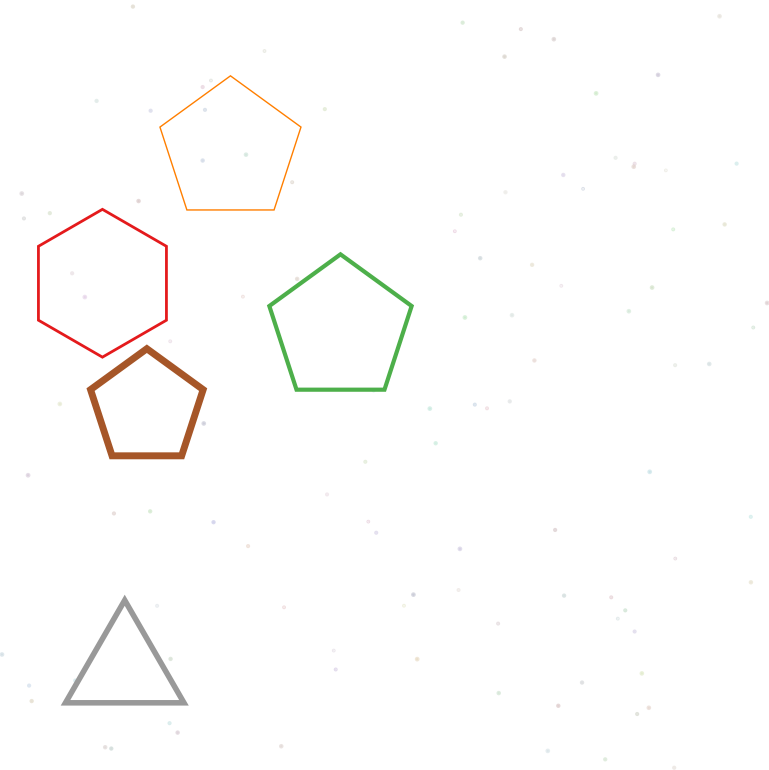[{"shape": "hexagon", "thickness": 1, "radius": 0.48, "center": [0.133, 0.632]}, {"shape": "pentagon", "thickness": 1.5, "radius": 0.49, "center": [0.442, 0.573]}, {"shape": "pentagon", "thickness": 0.5, "radius": 0.48, "center": [0.299, 0.805]}, {"shape": "pentagon", "thickness": 2.5, "radius": 0.38, "center": [0.191, 0.47]}, {"shape": "triangle", "thickness": 2, "radius": 0.44, "center": [0.162, 0.132]}]